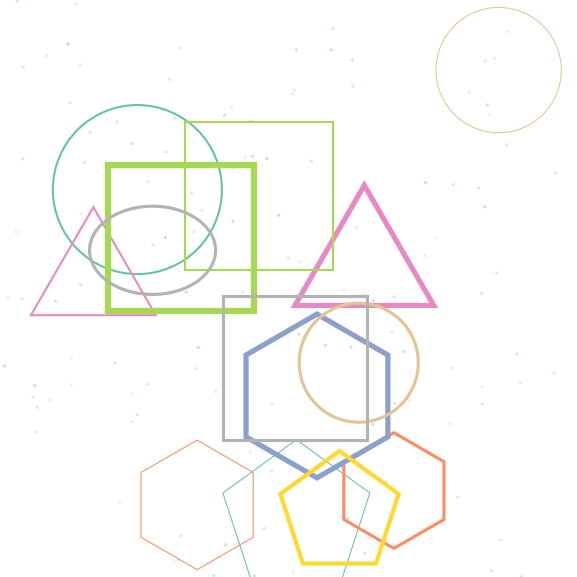[{"shape": "pentagon", "thickness": 0.5, "radius": 0.67, "center": [0.513, 0.104]}, {"shape": "circle", "thickness": 1, "radius": 0.73, "center": [0.238, 0.671]}, {"shape": "hexagon", "thickness": 1.5, "radius": 0.5, "center": [0.682, 0.15]}, {"shape": "hexagon", "thickness": 0.5, "radius": 0.56, "center": [0.341, 0.125]}, {"shape": "hexagon", "thickness": 2.5, "radius": 0.71, "center": [0.549, 0.313]}, {"shape": "triangle", "thickness": 2.5, "radius": 0.69, "center": [0.631, 0.54]}, {"shape": "triangle", "thickness": 1, "radius": 0.62, "center": [0.162, 0.516]}, {"shape": "square", "thickness": 1, "radius": 0.64, "center": [0.449, 0.66]}, {"shape": "square", "thickness": 3, "radius": 0.63, "center": [0.313, 0.586]}, {"shape": "pentagon", "thickness": 2, "radius": 0.54, "center": [0.588, 0.11]}, {"shape": "circle", "thickness": 1.5, "radius": 0.52, "center": [0.621, 0.371]}, {"shape": "circle", "thickness": 0.5, "radius": 0.54, "center": [0.863, 0.878]}, {"shape": "oval", "thickness": 1.5, "radius": 0.55, "center": [0.264, 0.566]}, {"shape": "square", "thickness": 1.5, "radius": 0.62, "center": [0.511, 0.362]}]